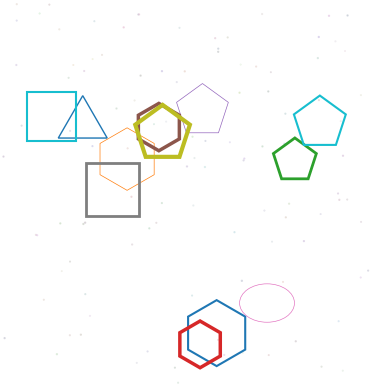[{"shape": "hexagon", "thickness": 1.5, "radius": 0.43, "center": [0.563, 0.135]}, {"shape": "triangle", "thickness": 1, "radius": 0.37, "center": [0.215, 0.678]}, {"shape": "hexagon", "thickness": 0.5, "radius": 0.41, "center": [0.33, 0.587]}, {"shape": "pentagon", "thickness": 2, "radius": 0.29, "center": [0.766, 0.583]}, {"shape": "hexagon", "thickness": 2.5, "radius": 0.3, "center": [0.52, 0.106]}, {"shape": "pentagon", "thickness": 0.5, "radius": 0.35, "center": [0.526, 0.712]}, {"shape": "hexagon", "thickness": 2.5, "radius": 0.31, "center": [0.413, 0.67]}, {"shape": "oval", "thickness": 0.5, "radius": 0.36, "center": [0.694, 0.213]}, {"shape": "square", "thickness": 2, "radius": 0.35, "center": [0.291, 0.507]}, {"shape": "pentagon", "thickness": 3, "radius": 0.37, "center": [0.422, 0.653]}, {"shape": "pentagon", "thickness": 1.5, "radius": 0.35, "center": [0.831, 0.681]}, {"shape": "square", "thickness": 1.5, "radius": 0.32, "center": [0.135, 0.697]}]